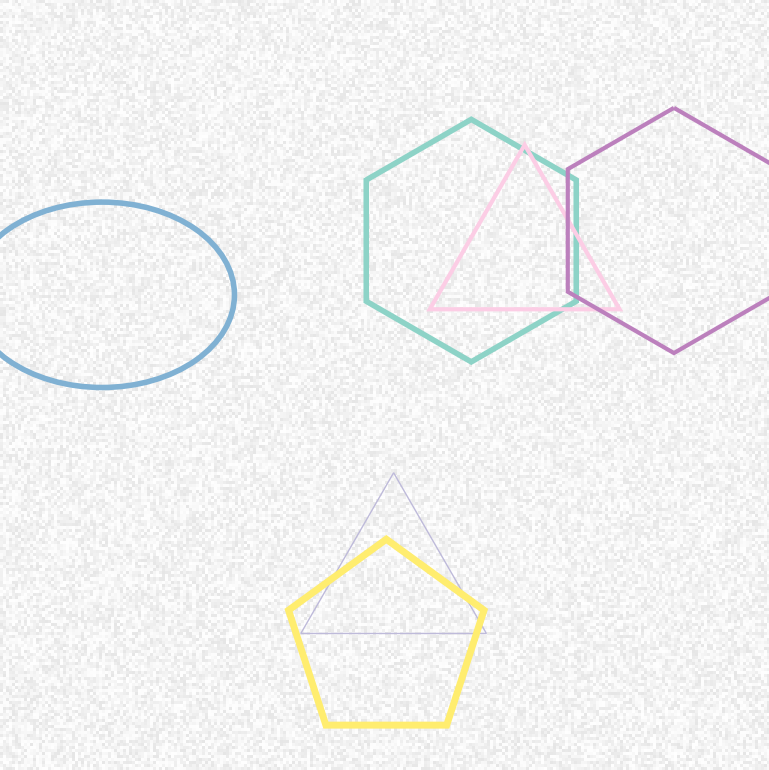[{"shape": "hexagon", "thickness": 2, "radius": 0.79, "center": [0.612, 0.688]}, {"shape": "triangle", "thickness": 0.5, "radius": 0.7, "center": [0.511, 0.247]}, {"shape": "oval", "thickness": 2, "radius": 0.86, "center": [0.133, 0.617]}, {"shape": "triangle", "thickness": 1.5, "radius": 0.71, "center": [0.681, 0.67]}, {"shape": "hexagon", "thickness": 1.5, "radius": 0.8, "center": [0.875, 0.701]}, {"shape": "pentagon", "thickness": 2.5, "radius": 0.67, "center": [0.502, 0.166]}]